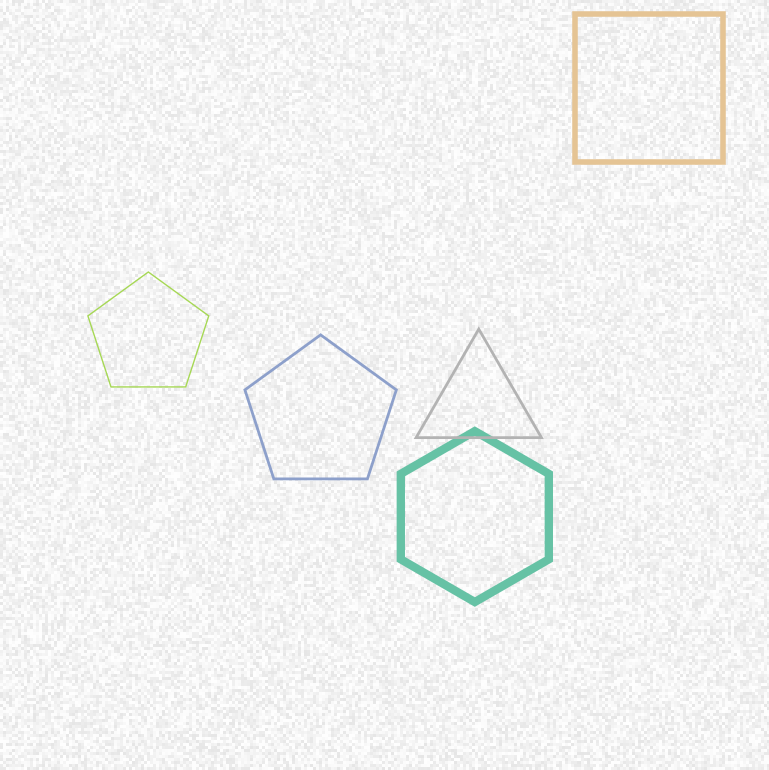[{"shape": "hexagon", "thickness": 3, "radius": 0.55, "center": [0.617, 0.329]}, {"shape": "pentagon", "thickness": 1, "radius": 0.52, "center": [0.416, 0.462]}, {"shape": "pentagon", "thickness": 0.5, "radius": 0.41, "center": [0.193, 0.564]}, {"shape": "square", "thickness": 2, "radius": 0.48, "center": [0.843, 0.886]}, {"shape": "triangle", "thickness": 1, "radius": 0.47, "center": [0.622, 0.479]}]